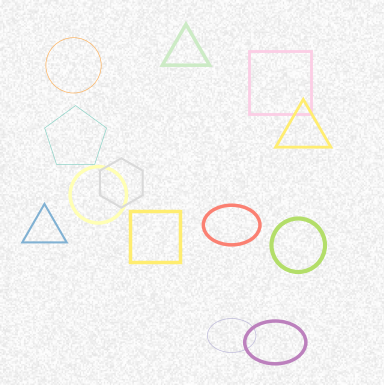[{"shape": "pentagon", "thickness": 0.5, "radius": 0.42, "center": [0.196, 0.641]}, {"shape": "circle", "thickness": 2.5, "radius": 0.37, "center": [0.255, 0.494]}, {"shape": "oval", "thickness": 0.5, "radius": 0.32, "center": [0.602, 0.129]}, {"shape": "oval", "thickness": 2.5, "radius": 0.37, "center": [0.602, 0.416]}, {"shape": "triangle", "thickness": 1.5, "radius": 0.33, "center": [0.115, 0.404]}, {"shape": "circle", "thickness": 0.5, "radius": 0.36, "center": [0.191, 0.83]}, {"shape": "circle", "thickness": 3, "radius": 0.35, "center": [0.775, 0.363]}, {"shape": "square", "thickness": 2, "radius": 0.41, "center": [0.727, 0.786]}, {"shape": "hexagon", "thickness": 1.5, "radius": 0.32, "center": [0.315, 0.525]}, {"shape": "oval", "thickness": 2.5, "radius": 0.4, "center": [0.715, 0.111]}, {"shape": "triangle", "thickness": 2.5, "radius": 0.35, "center": [0.483, 0.866]}, {"shape": "triangle", "thickness": 2, "radius": 0.41, "center": [0.788, 0.659]}, {"shape": "square", "thickness": 2.5, "radius": 0.33, "center": [0.403, 0.386]}]